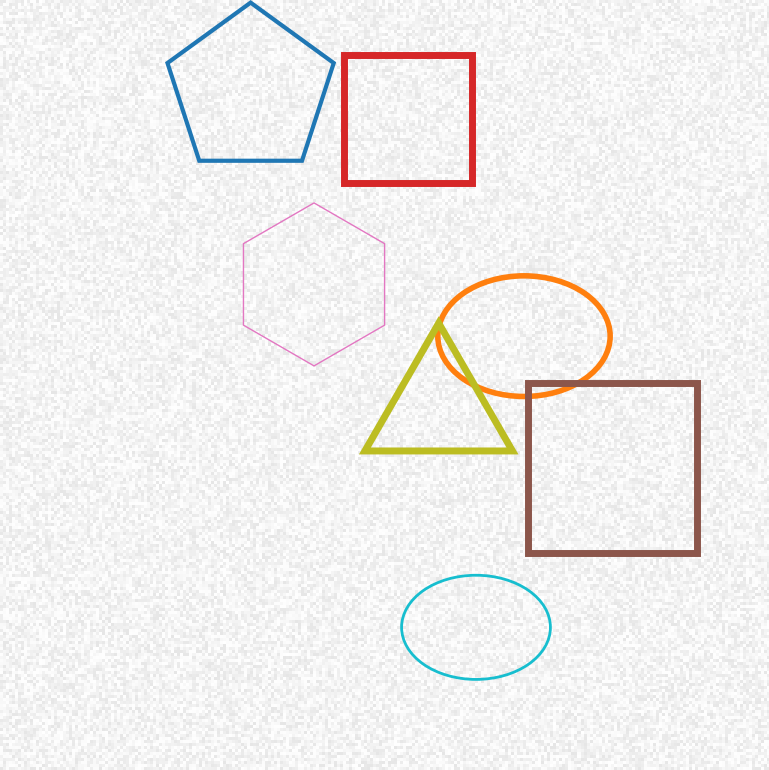[{"shape": "pentagon", "thickness": 1.5, "radius": 0.57, "center": [0.325, 0.883]}, {"shape": "oval", "thickness": 2, "radius": 0.56, "center": [0.681, 0.563]}, {"shape": "square", "thickness": 2.5, "radius": 0.41, "center": [0.53, 0.845]}, {"shape": "square", "thickness": 2.5, "radius": 0.55, "center": [0.795, 0.392]}, {"shape": "hexagon", "thickness": 0.5, "radius": 0.53, "center": [0.408, 0.631]}, {"shape": "triangle", "thickness": 2.5, "radius": 0.55, "center": [0.57, 0.47]}, {"shape": "oval", "thickness": 1, "radius": 0.48, "center": [0.618, 0.185]}]